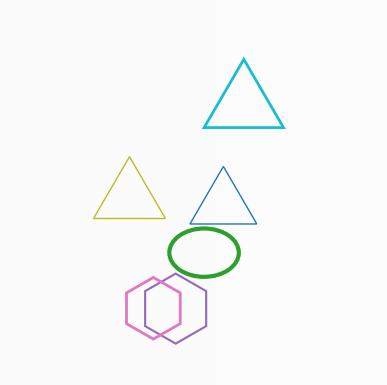[{"shape": "triangle", "thickness": 1, "radius": 0.5, "center": [0.576, 0.468]}, {"shape": "oval", "thickness": 3, "radius": 0.45, "center": [0.527, 0.344]}, {"shape": "hexagon", "thickness": 1.5, "radius": 0.45, "center": [0.453, 0.198]}, {"shape": "hexagon", "thickness": 2, "radius": 0.4, "center": [0.396, 0.199]}, {"shape": "triangle", "thickness": 1, "radius": 0.54, "center": [0.334, 0.486]}, {"shape": "triangle", "thickness": 2, "radius": 0.59, "center": [0.629, 0.728]}]